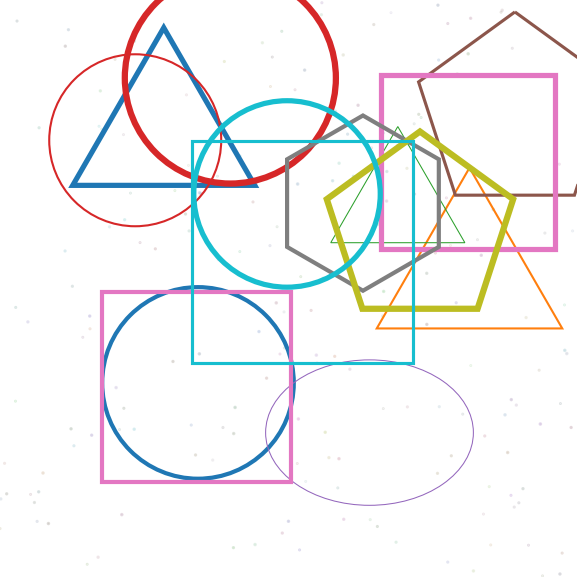[{"shape": "triangle", "thickness": 2.5, "radius": 0.91, "center": [0.284, 0.769]}, {"shape": "circle", "thickness": 2, "radius": 0.83, "center": [0.343, 0.336]}, {"shape": "triangle", "thickness": 1, "radius": 0.93, "center": [0.813, 0.523]}, {"shape": "triangle", "thickness": 0.5, "radius": 0.67, "center": [0.689, 0.646]}, {"shape": "circle", "thickness": 3, "radius": 0.91, "center": [0.399, 0.864]}, {"shape": "circle", "thickness": 1, "radius": 0.74, "center": [0.234, 0.756]}, {"shape": "oval", "thickness": 0.5, "radius": 0.9, "center": [0.64, 0.25]}, {"shape": "pentagon", "thickness": 1.5, "radius": 0.88, "center": [0.892, 0.803]}, {"shape": "square", "thickness": 2, "radius": 0.82, "center": [0.34, 0.329]}, {"shape": "square", "thickness": 2.5, "radius": 0.75, "center": [0.811, 0.718]}, {"shape": "hexagon", "thickness": 2, "radius": 0.76, "center": [0.628, 0.647]}, {"shape": "pentagon", "thickness": 3, "radius": 0.85, "center": [0.727, 0.602]}, {"shape": "square", "thickness": 1.5, "radius": 0.96, "center": [0.524, 0.563]}, {"shape": "circle", "thickness": 2.5, "radius": 0.81, "center": [0.497, 0.663]}]